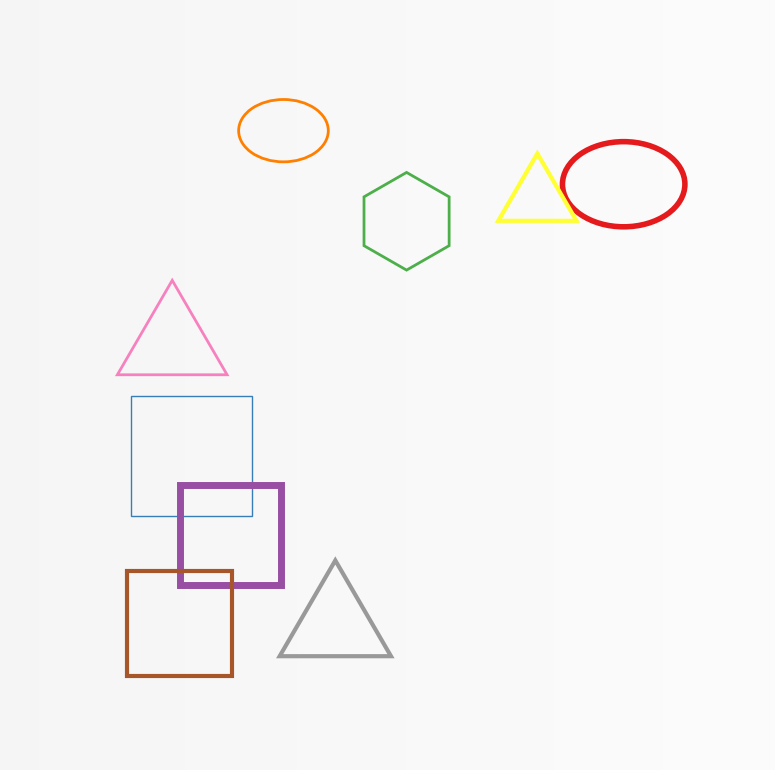[{"shape": "oval", "thickness": 2, "radius": 0.39, "center": [0.805, 0.761]}, {"shape": "square", "thickness": 0.5, "radius": 0.39, "center": [0.247, 0.408]}, {"shape": "hexagon", "thickness": 1, "radius": 0.32, "center": [0.525, 0.713]}, {"shape": "square", "thickness": 2.5, "radius": 0.32, "center": [0.298, 0.306]}, {"shape": "oval", "thickness": 1, "radius": 0.29, "center": [0.366, 0.83]}, {"shape": "triangle", "thickness": 1.5, "radius": 0.29, "center": [0.693, 0.742]}, {"shape": "square", "thickness": 1.5, "radius": 0.34, "center": [0.231, 0.19]}, {"shape": "triangle", "thickness": 1, "radius": 0.41, "center": [0.222, 0.554]}, {"shape": "triangle", "thickness": 1.5, "radius": 0.41, "center": [0.433, 0.189]}]